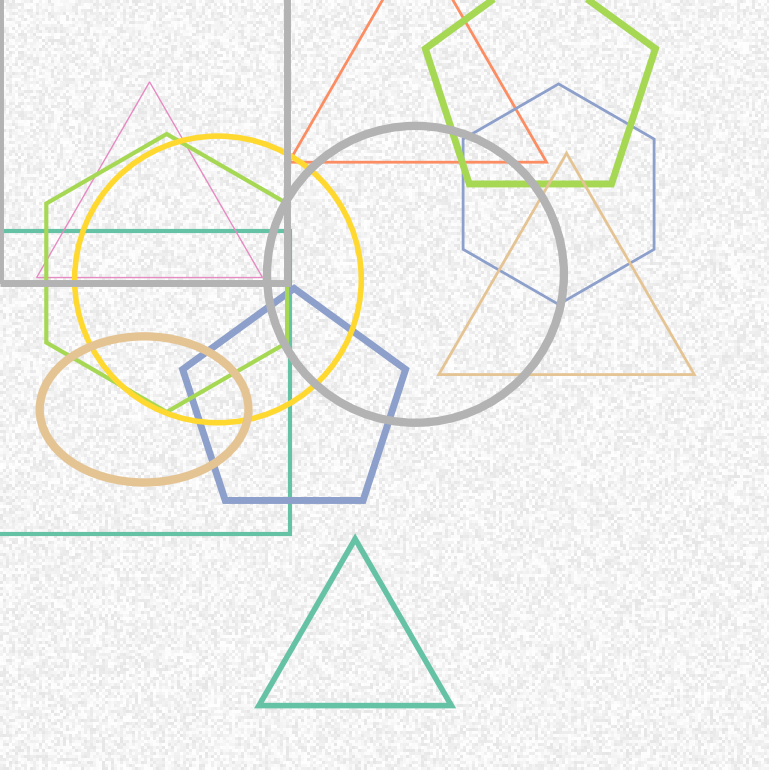[{"shape": "triangle", "thickness": 2, "radius": 0.72, "center": [0.461, 0.156]}, {"shape": "square", "thickness": 1.5, "radius": 0.98, "center": [0.18, 0.503]}, {"shape": "triangle", "thickness": 1, "radius": 0.97, "center": [0.542, 0.886]}, {"shape": "hexagon", "thickness": 1, "radius": 0.72, "center": [0.725, 0.748]}, {"shape": "pentagon", "thickness": 2.5, "radius": 0.76, "center": [0.382, 0.473]}, {"shape": "triangle", "thickness": 0.5, "radius": 0.85, "center": [0.194, 0.724]}, {"shape": "pentagon", "thickness": 2.5, "radius": 0.79, "center": [0.702, 0.888]}, {"shape": "hexagon", "thickness": 1.5, "radius": 0.9, "center": [0.216, 0.645]}, {"shape": "circle", "thickness": 2, "radius": 0.93, "center": [0.283, 0.637]}, {"shape": "triangle", "thickness": 1, "radius": 0.96, "center": [0.736, 0.609]}, {"shape": "oval", "thickness": 3, "radius": 0.68, "center": [0.187, 0.468]}, {"shape": "square", "thickness": 2.5, "radius": 0.93, "center": [0.186, 0.82]}, {"shape": "circle", "thickness": 3, "radius": 0.96, "center": [0.54, 0.644]}]